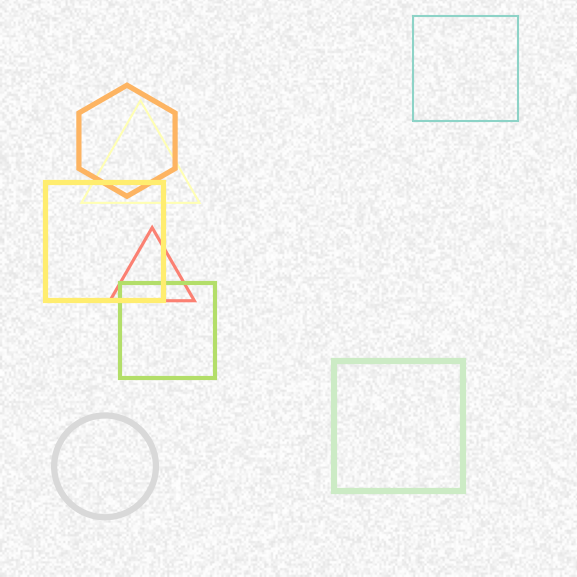[{"shape": "square", "thickness": 1, "radius": 0.46, "center": [0.807, 0.881]}, {"shape": "triangle", "thickness": 1, "radius": 0.59, "center": [0.243, 0.707]}, {"shape": "triangle", "thickness": 1.5, "radius": 0.42, "center": [0.263, 0.521]}, {"shape": "hexagon", "thickness": 2.5, "radius": 0.48, "center": [0.22, 0.755]}, {"shape": "square", "thickness": 2, "radius": 0.41, "center": [0.291, 0.427]}, {"shape": "circle", "thickness": 3, "radius": 0.44, "center": [0.182, 0.192]}, {"shape": "square", "thickness": 3, "radius": 0.56, "center": [0.69, 0.262]}, {"shape": "square", "thickness": 2.5, "radius": 0.51, "center": [0.18, 0.582]}]